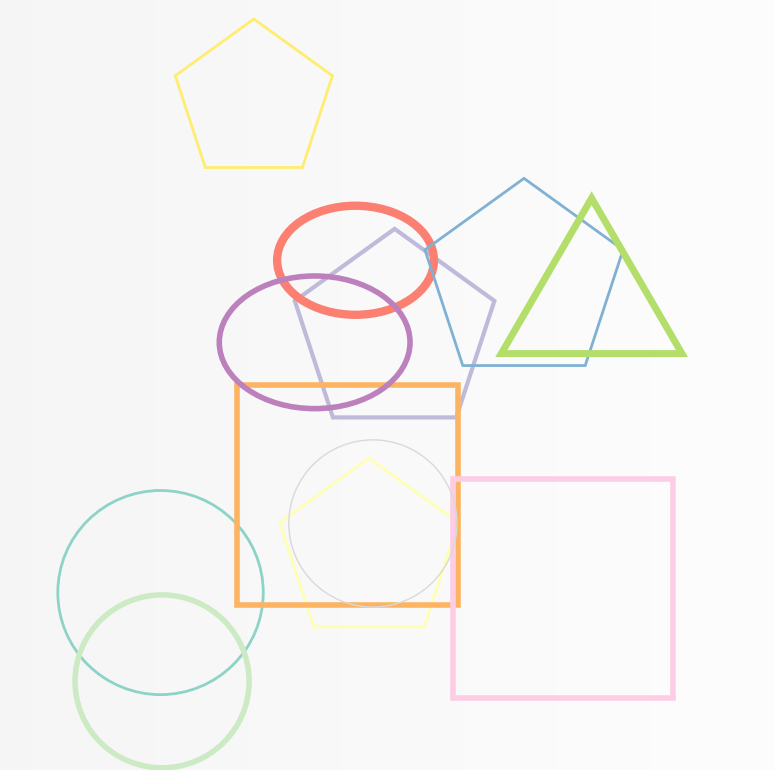[{"shape": "circle", "thickness": 1, "radius": 0.66, "center": [0.207, 0.23]}, {"shape": "pentagon", "thickness": 1, "radius": 0.61, "center": [0.476, 0.284]}, {"shape": "pentagon", "thickness": 1.5, "radius": 0.68, "center": [0.509, 0.567]}, {"shape": "oval", "thickness": 3, "radius": 0.51, "center": [0.459, 0.662]}, {"shape": "pentagon", "thickness": 1, "radius": 0.67, "center": [0.676, 0.634]}, {"shape": "square", "thickness": 2, "radius": 0.71, "center": [0.449, 0.358]}, {"shape": "triangle", "thickness": 2.5, "radius": 0.67, "center": [0.763, 0.608]}, {"shape": "square", "thickness": 2, "radius": 0.71, "center": [0.727, 0.235]}, {"shape": "circle", "thickness": 0.5, "radius": 0.54, "center": [0.481, 0.32]}, {"shape": "oval", "thickness": 2, "radius": 0.62, "center": [0.406, 0.555]}, {"shape": "circle", "thickness": 2, "radius": 0.56, "center": [0.209, 0.115]}, {"shape": "pentagon", "thickness": 1, "radius": 0.53, "center": [0.328, 0.869]}]